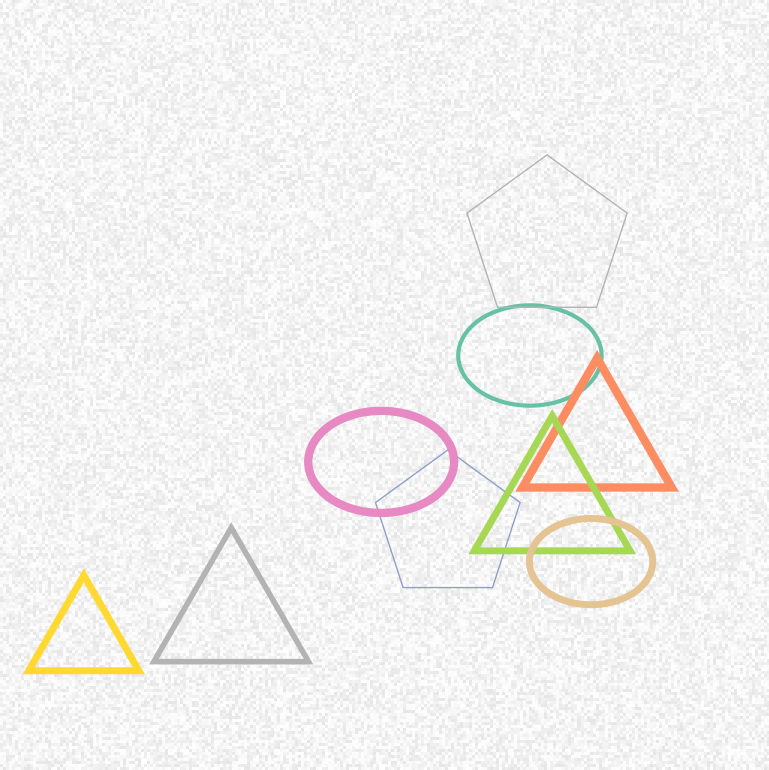[{"shape": "oval", "thickness": 1.5, "radius": 0.47, "center": [0.688, 0.538]}, {"shape": "triangle", "thickness": 3, "radius": 0.56, "center": [0.775, 0.423]}, {"shape": "pentagon", "thickness": 0.5, "radius": 0.49, "center": [0.582, 0.317]}, {"shape": "oval", "thickness": 3, "radius": 0.47, "center": [0.495, 0.4]}, {"shape": "triangle", "thickness": 2.5, "radius": 0.58, "center": [0.717, 0.343]}, {"shape": "triangle", "thickness": 2.5, "radius": 0.41, "center": [0.109, 0.17]}, {"shape": "oval", "thickness": 2.5, "radius": 0.4, "center": [0.768, 0.271]}, {"shape": "triangle", "thickness": 2, "radius": 0.58, "center": [0.3, 0.199]}, {"shape": "pentagon", "thickness": 0.5, "radius": 0.55, "center": [0.71, 0.689]}]